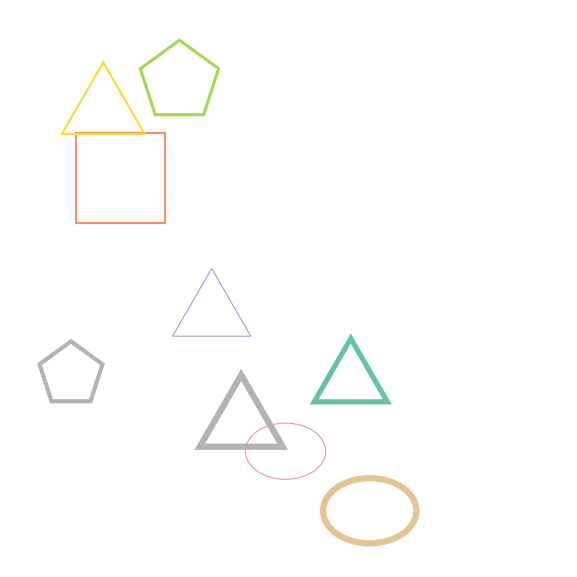[{"shape": "triangle", "thickness": 2.5, "radius": 0.37, "center": [0.607, 0.34]}, {"shape": "square", "thickness": 1, "radius": 0.39, "center": [0.208, 0.691]}, {"shape": "triangle", "thickness": 0.5, "radius": 0.39, "center": [0.367, 0.456]}, {"shape": "oval", "thickness": 0.5, "radius": 0.35, "center": [0.494, 0.218]}, {"shape": "pentagon", "thickness": 1.5, "radius": 0.36, "center": [0.311, 0.858]}, {"shape": "triangle", "thickness": 1, "radius": 0.41, "center": [0.179, 0.809]}, {"shape": "oval", "thickness": 3, "radius": 0.4, "center": [0.64, 0.115]}, {"shape": "triangle", "thickness": 3, "radius": 0.41, "center": [0.418, 0.267]}, {"shape": "pentagon", "thickness": 2, "radius": 0.29, "center": [0.123, 0.351]}]